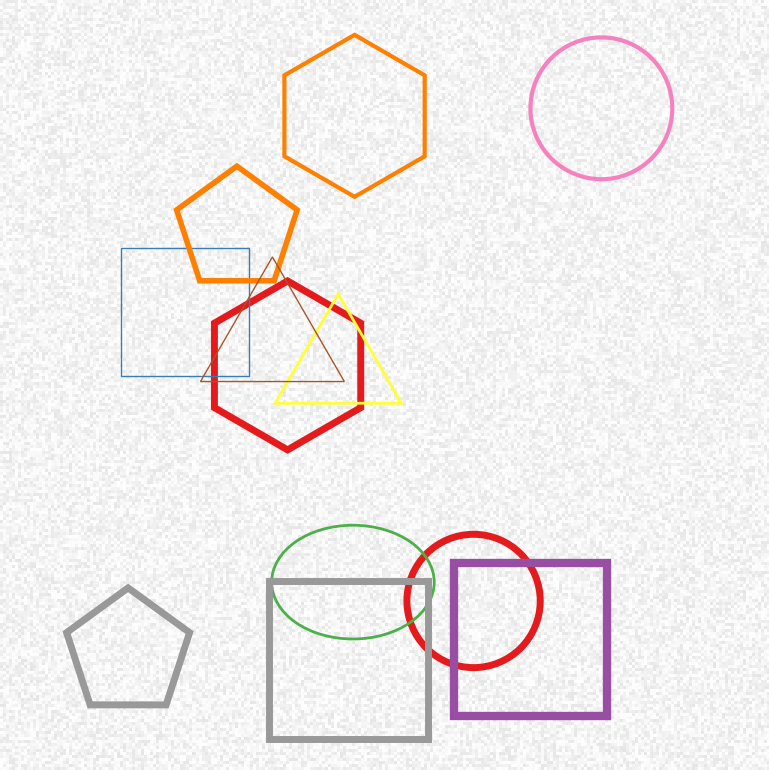[{"shape": "hexagon", "thickness": 2.5, "radius": 0.55, "center": [0.373, 0.525]}, {"shape": "circle", "thickness": 2.5, "radius": 0.43, "center": [0.615, 0.22]}, {"shape": "square", "thickness": 0.5, "radius": 0.42, "center": [0.241, 0.595]}, {"shape": "oval", "thickness": 1, "radius": 0.53, "center": [0.458, 0.244]}, {"shape": "square", "thickness": 3, "radius": 0.5, "center": [0.689, 0.169]}, {"shape": "hexagon", "thickness": 1.5, "radius": 0.53, "center": [0.46, 0.85]}, {"shape": "pentagon", "thickness": 2, "radius": 0.41, "center": [0.308, 0.702]}, {"shape": "triangle", "thickness": 1, "radius": 0.47, "center": [0.439, 0.524]}, {"shape": "triangle", "thickness": 0.5, "radius": 0.54, "center": [0.354, 0.558]}, {"shape": "circle", "thickness": 1.5, "radius": 0.46, "center": [0.781, 0.859]}, {"shape": "pentagon", "thickness": 2.5, "radius": 0.42, "center": [0.166, 0.153]}, {"shape": "square", "thickness": 2.5, "radius": 0.51, "center": [0.453, 0.143]}]